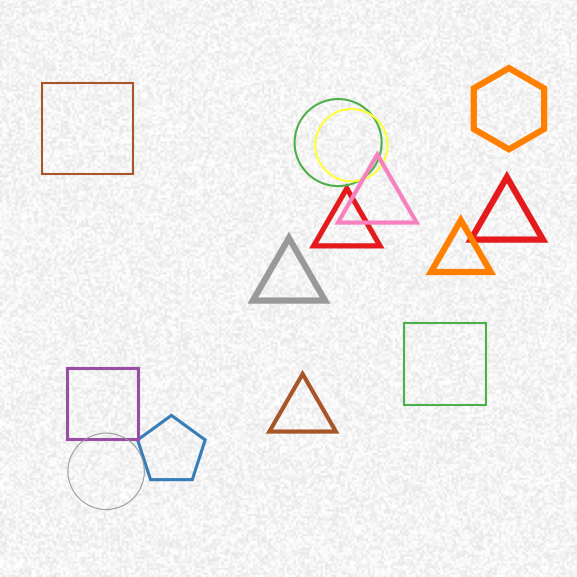[{"shape": "triangle", "thickness": 2.5, "radius": 0.33, "center": [0.601, 0.607]}, {"shape": "triangle", "thickness": 3, "radius": 0.36, "center": [0.878, 0.62]}, {"shape": "pentagon", "thickness": 1.5, "radius": 0.31, "center": [0.297, 0.218]}, {"shape": "circle", "thickness": 1, "radius": 0.38, "center": [0.585, 0.752]}, {"shape": "square", "thickness": 1, "radius": 0.35, "center": [0.77, 0.368]}, {"shape": "square", "thickness": 1.5, "radius": 0.31, "center": [0.177, 0.301]}, {"shape": "hexagon", "thickness": 3, "radius": 0.35, "center": [0.881, 0.811]}, {"shape": "triangle", "thickness": 3, "radius": 0.3, "center": [0.798, 0.558]}, {"shape": "circle", "thickness": 1, "radius": 0.31, "center": [0.608, 0.748]}, {"shape": "square", "thickness": 1, "radius": 0.4, "center": [0.152, 0.776]}, {"shape": "triangle", "thickness": 2, "radius": 0.33, "center": [0.524, 0.285]}, {"shape": "triangle", "thickness": 2, "radius": 0.39, "center": [0.653, 0.653]}, {"shape": "circle", "thickness": 0.5, "radius": 0.33, "center": [0.184, 0.183]}, {"shape": "triangle", "thickness": 3, "radius": 0.36, "center": [0.5, 0.515]}]